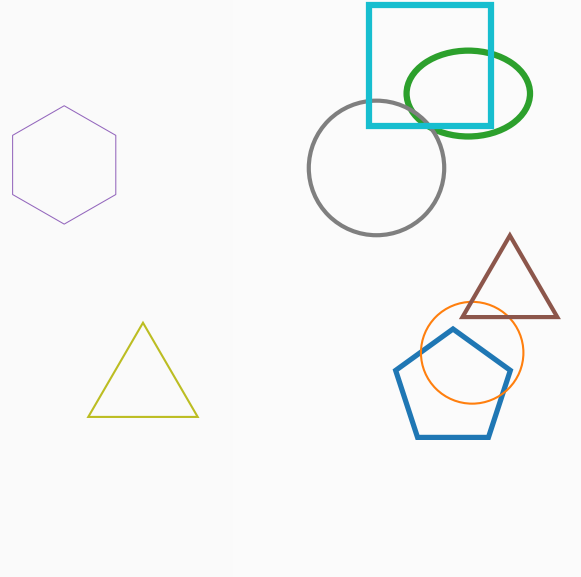[{"shape": "pentagon", "thickness": 2.5, "radius": 0.52, "center": [0.779, 0.326]}, {"shape": "circle", "thickness": 1, "radius": 0.44, "center": [0.812, 0.388]}, {"shape": "oval", "thickness": 3, "radius": 0.53, "center": [0.806, 0.837]}, {"shape": "hexagon", "thickness": 0.5, "radius": 0.51, "center": [0.11, 0.714]}, {"shape": "triangle", "thickness": 2, "radius": 0.47, "center": [0.877, 0.497]}, {"shape": "circle", "thickness": 2, "radius": 0.58, "center": [0.648, 0.708]}, {"shape": "triangle", "thickness": 1, "radius": 0.54, "center": [0.246, 0.332]}, {"shape": "square", "thickness": 3, "radius": 0.52, "center": [0.74, 0.886]}]